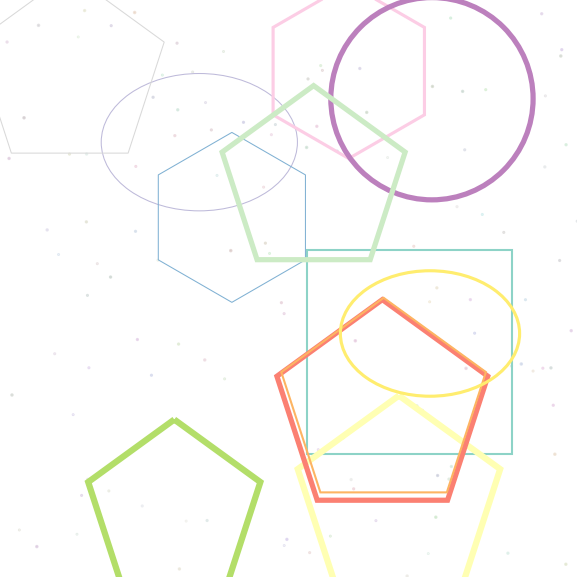[{"shape": "square", "thickness": 1, "radius": 0.88, "center": [0.709, 0.39]}, {"shape": "pentagon", "thickness": 3, "radius": 0.92, "center": [0.691, 0.13]}, {"shape": "oval", "thickness": 0.5, "radius": 0.85, "center": [0.345, 0.753]}, {"shape": "pentagon", "thickness": 2.5, "radius": 0.96, "center": [0.662, 0.288]}, {"shape": "hexagon", "thickness": 0.5, "radius": 0.74, "center": [0.402, 0.623]}, {"shape": "pentagon", "thickness": 1, "radius": 0.93, "center": [0.664, 0.297]}, {"shape": "pentagon", "thickness": 3, "radius": 0.78, "center": [0.302, 0.116]}, {"shape": "hexagon", "thickness": 1.5, "radius": 0.76, "center": [0.604, 0.876]}, {"shape": "pentagon", "thickness": 0.5, "radius": 0.86, "center": [0.121, 0.873]}, {"shape": "circle", "thickness": 2.5, "radius": 0.88, "center": [0.748, 0.828]}, {"shape": "pentagon", "thickness": 2.5, "radius": 0.83, "center": [0.543, 0.684]}, {"shape": "oval", "thickness": 1.5, "radius": 0.78, "center": [0.745, 0.422]}]